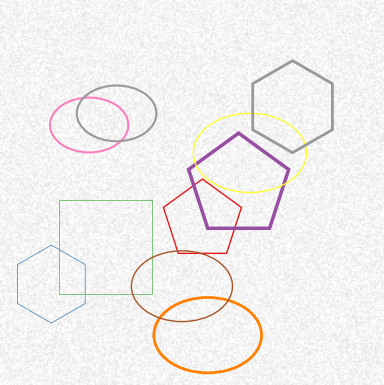[{"shape": "pentagon", "thickness": 1, "radius": 0.53, "center": [0.526, 0.428]}, {"shape": "hexagon", "thickness": 0.5, "radius": 0.51, "center": [0.134, 0.262]}, {"shape": "square", "thickness": 0.5, "radius": 0.61, "center": [0.274, 0.358]}, {"shape": "pentagon", "thickness": 2.5, "radius": 0.68, "center": [0.62, 0.518]}, {"shape": "oval", "thickness": 2, "radius": 0.7, "center": [0.54, 0.129]}, {"shape": "oval", "thickness": 1, "radius": 0.73, "center": [0.649, 0.603]}, {"shape": "oval", "thickness": 1, "radius": 0.66, "center": [0.473, 0.257]}, {"shape": "oval", "thickness": 1.5, "radius": 0.51, "center": [0.232, 0.675]}, {"shape": "oval", "thickness": 1.5, "radius": 0.52, "center": [0.303, 0.706]}, {"shape": "hexagon", "thickness": 2, "radius": 0.6, "center": [0.76, 0.723]}]